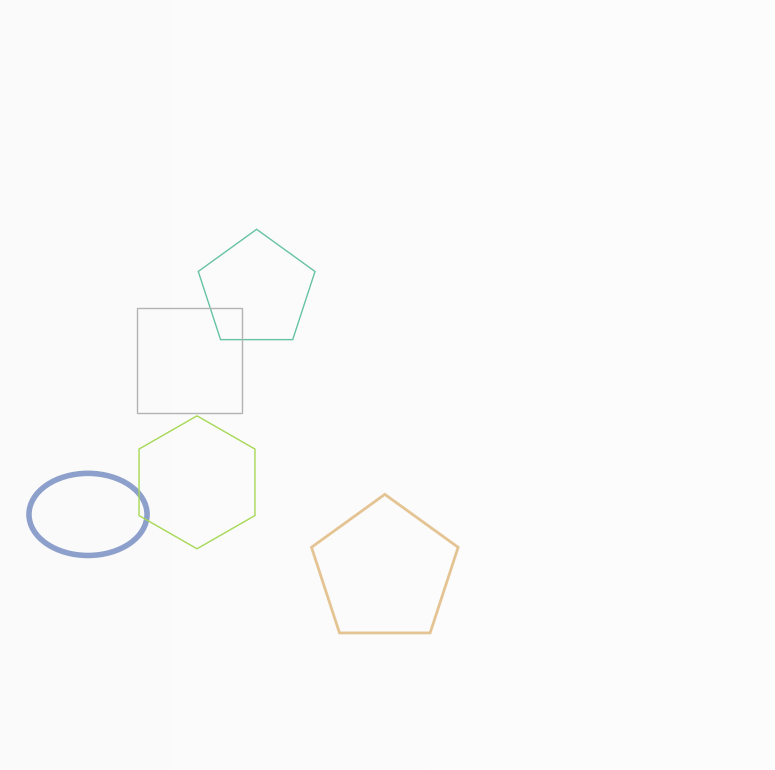[{"shape": "pentagon", "thickness": 0.5, "radius": 0.4, "center": [0.331, 0.623]}, {"shape": "oval", "thickness": 2, "radius": 0.38, "center": [0.114, 0.332]}, {"shape": "hexagon", "thickness": 0.5, "radius": 0.43, "center": [0.254, 0.374]}, {"shape": "pentagon", "thickness": 1, "radius": 0.5, "center": [0.497, 0.258]}, {"shape": "square", "thickness": 0.5, "radius": 0.34, "center": [0.244, 0.531]}]